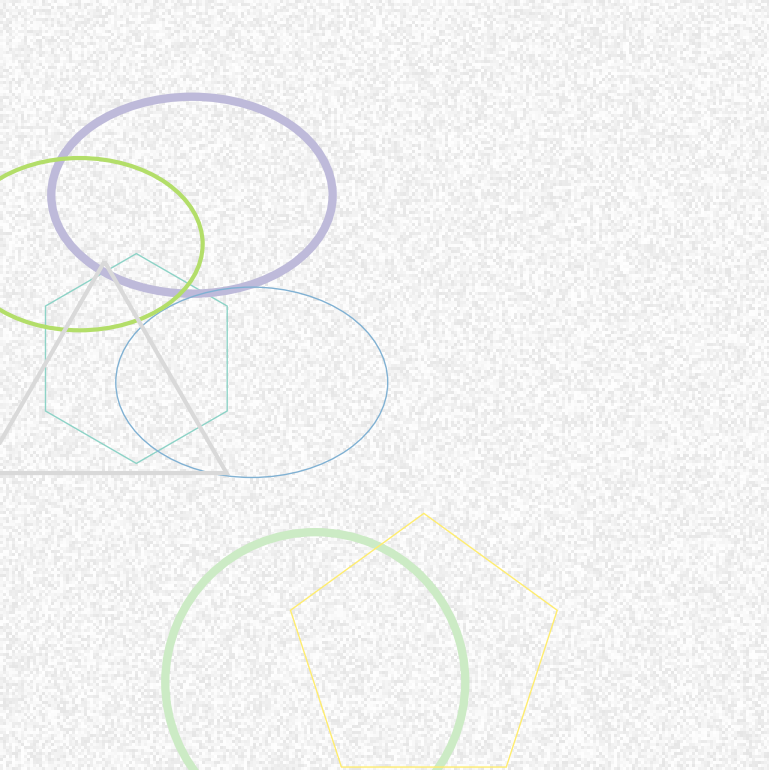[{"shape": "hexagon", "thickness": 0.5, "radius": 0.68, "center": [0.177, 0.534]}, {"shape": "oval", "thickness": 3, "radius": 0.91, "center": [0.249, 0.746]}, {"shape": "oval", "thickness": 0.5, "radius": 0.88, "center": [0.327, 0.504]}, {"shape": "oval", "thickness": 1.5, "radius": 0.8, "center": [0.103, 0.683]}, {"shape": "triangle", "thickness": 1.5, "radius": 0.92, "center": [0.136, 0.477]}, {"shape": "circle", "thickness": 3, "radius": 0.97, "center": [0.409, 0.114]}, {"shape": "pentagon", "thickness": 0.5, "radius": 0.91, "center": [0.55, 0.151]}]